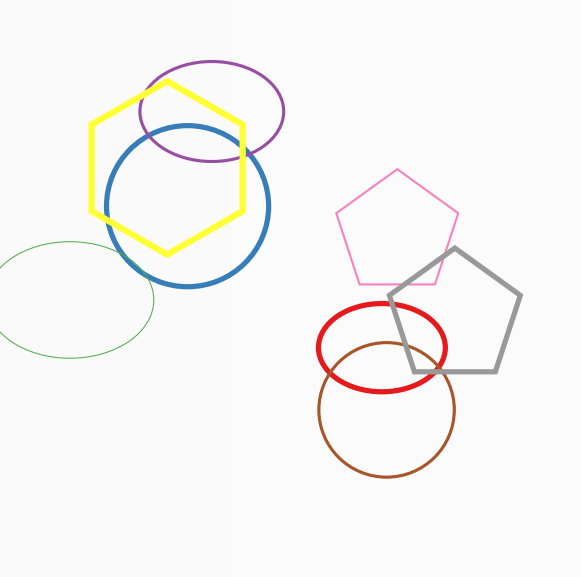[{"shape": "oval", "thickness": 2.5, "radius": 0.55, "center": [0.657, 0.397]}, {"shape": "circle", "thickness": 2.5, "radius": 0.7, "center": [0.323, 0.642]}, {"shape": "oval", "thickness": 0.5, "radius": 0.72, "center": [0.12, 0.48]}, {"shape": "oval", "thickness": 1.5, "radius": 0.62, "center": [0.364, 0.806]}, {"shape": "hexagon", "thickness": 3, "radius": 0.75, "center": [0.288, 0.708]}, {"shape": "circle", "thickness": 1.5, "radius": 0.58, "center": [0.665, 0.289]}, {"shape": "pentagon", "thickness": 1, "radius": 0.55, "center": [0.683, 0.596]}, {"shape": "pentagon", "thickness": 2.5, "radius": 0.59, "center": [0.783, 0.451]}]